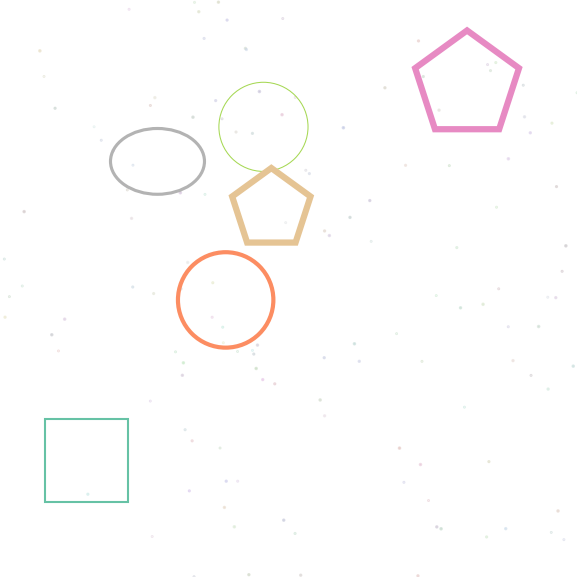[{"shape": "square", "thickness": 1, "radius": 0.36, "center": [0.15, 0.202]}, {"shape": "circle", "thickness": 2, "radius": 0.41, "center": [0.391, 0.48]}, {"shape": "pentagon", "thickness": 3, "radius": 0.47, "center": [0.809, 0.852]}, {"shape": "circle", "thickness": 0.5, "radius": 0.39, "center": [0.456, 0.779]}, {"shape": "pentagon", "thickness": 3, "radius": 0.36, "center": [0.47, 0.637]}, {"shape": "oval", "thickness": 1.5, "radius": 0.41, "center": [0.273, 0.72]}]